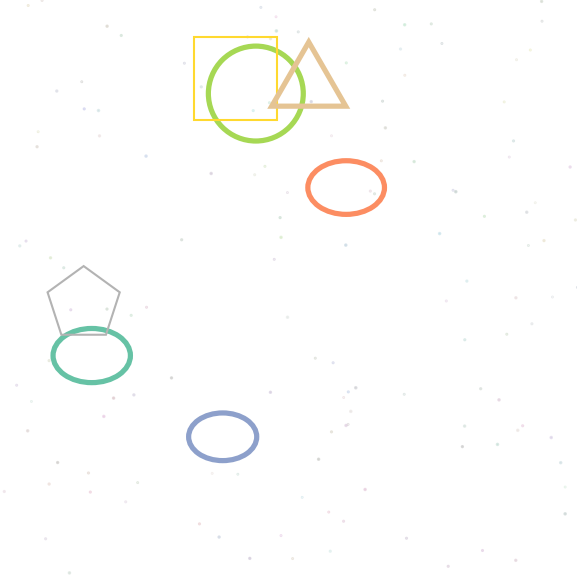[{"shape": "oval", "thickness": 2.5, "radius": 0.33, "center": [0.159, 0.383]}, {"shape": "oval", "thickness": 2.5, "radius": 0.33, "center": [0.599, 0.674]}, {"shape": "oval", "thickness": 2.5, "radius": 0.29, "center": [0.386, 0.243]}, {"shape": "circle", "thickness": 2.5, "radius": 0.41, "center": [0.443, 0.837]}, {"shape": "square", "thickness": 1, "radius": 0.36, "center": [0.408, 0.863]}, {"shape": "triangle", "thickness": 2.5, "radius": 0.37, "center": [0.535, 0.852]}, {"shape": "pentagon", "thickness": 1, "radius": 0.33, "center": [0.145, 0.473]}]